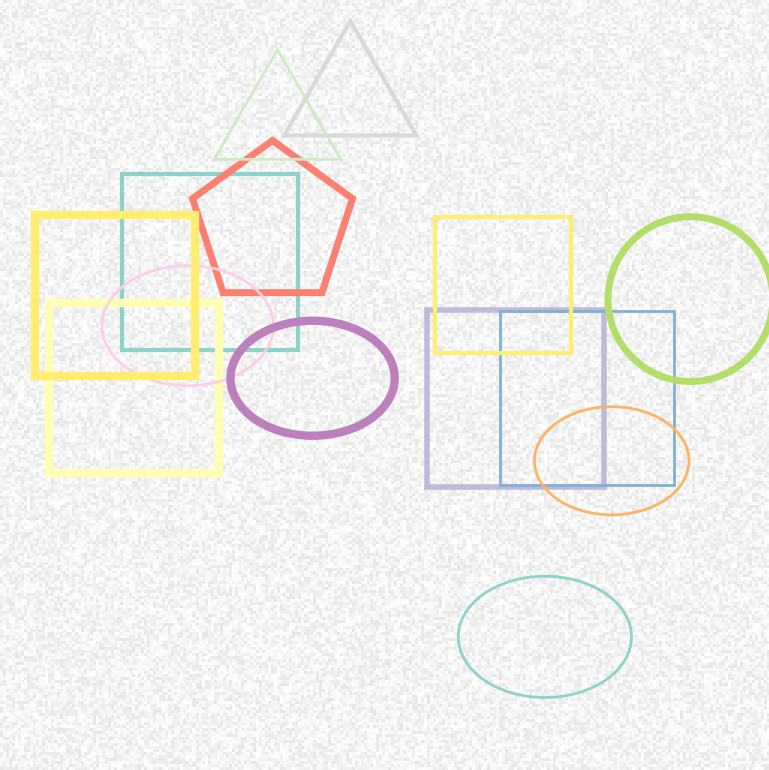[{"shape": "oval", "thickness": 1, "radius": 0.56, "center": [0.708, 0.173]}, {"shape": "square", "thickness": 1.5, "radius": 0.57, "center": [0.273, 0.659]}, {"shape": "square", "thickness": 3, "radius": 0.55, "center": [0.174, 0.496]}, {"shape": "square", "thickness": 2, "radius": 0.57, "center": [0.67, 0.482]}, {"shape": "pentagon", "thickness": 2.5, "radius": 0.55, "center": [0.354, 0.708]}, {"shape": "square", "thickness": 1, "radius": 0.56, "center": [0.763, 0.483]}, {"shape": "oval", "thickness": 1, "radius": 0.5, "center": [0.794, 0.402]}, {"shape": "circle", "thickness": 2.5, "radius": 0.54, "center": [0.897, 0.612]}, {"shape": "oval", "thickness": 1, "radius": 0.56, "center": [0.244, 0.577]}, {"shape": "triangle", "thickness": 1.5, "radius": 0.5, "center": [0.455, 0.874]}, {"shape": "oval", "thickness": 3, "radius": 0.53, "center": [0.406, 0.509]}, {"shape": "triangle", "thickness": 1, "radius": 0.47, "center": [0.36, 0.841]}, {"shape": "square", "thickness": 3, "radius": 0.52, "center": [0.149, 0.616]}, {"shape": "square", "thickness": 1.5, "radius": 0.44, "center": [0.654, 0.63]}]